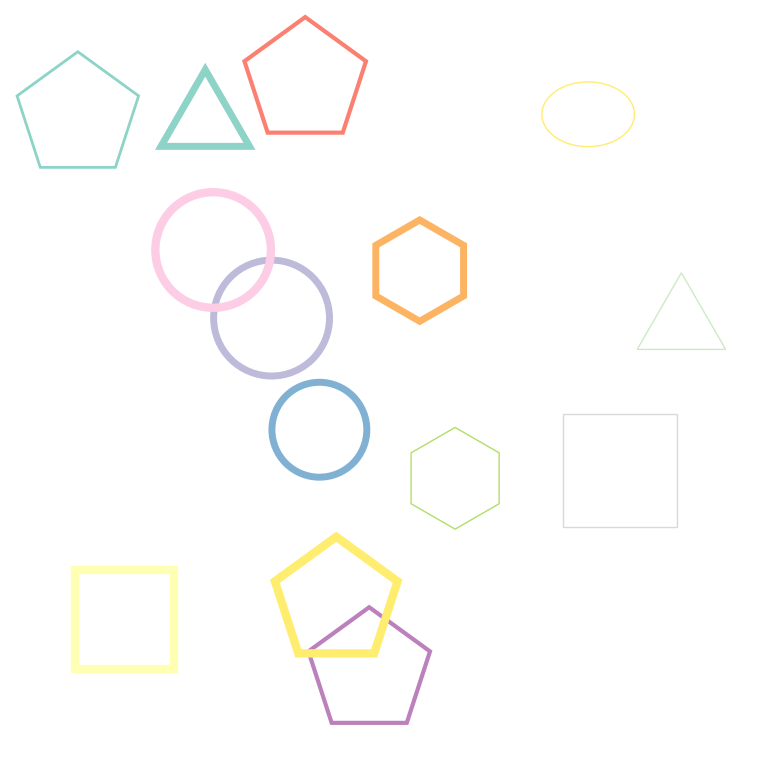[{"shape": "triangle", "thickness": 2.5, "radius": 0.33, "center": [0.267, 0.843]}, {"shape": "pentagon", "thickness": 1, "radius": 0.41, "center": [0.101, 0.85]}, {"shape": "square", "thickness": 3, "radius": 0.32, "center": [0.162, 0.195]}, {"shape": "circle", "thickness": 2.5, "radius": 0.38, "center": [0.353, 0.587]}, {"shape": "pentagon", "thickness": 1.5, "radius": 0.41, "center": [0.396, 0.895]}, {"shape": "circle", "thickness": 2.5, "radius": 0.31, "center": [0.415, 0.442]}, {"shape": "hexagon", "thickness": 2.5, "radius": 0.33, "center": [0.545, 0.649]}, {"shape": "hexagon", "thickness": 0.5, "radius": 0.33, "center": [0.591, 0.379]}, {"shape": "circle", "thickness": 3, "radius": 0.38, "center": [0.277, 0.675]}, {"shape": "square", "thickness": 0.5, "radius": 0.37, "center": [0.805, 0.389]}, {"shape": "pentagon", "thickness": 1.5, "radius": 0.42, "center": [0.48, 0.128]}, {"shape": "triangle", "thickness": 0.5, "radius": 0.33, "center": [0.885, 0.579]}, {"shape": "oval", "thickness": 0.5, "radius": 0.3, "center": [0.764, 0.852]}, {"shape": "pentagon", "thickness": 3, "radius": 0.42, "center": [0.437, 0.219]}]